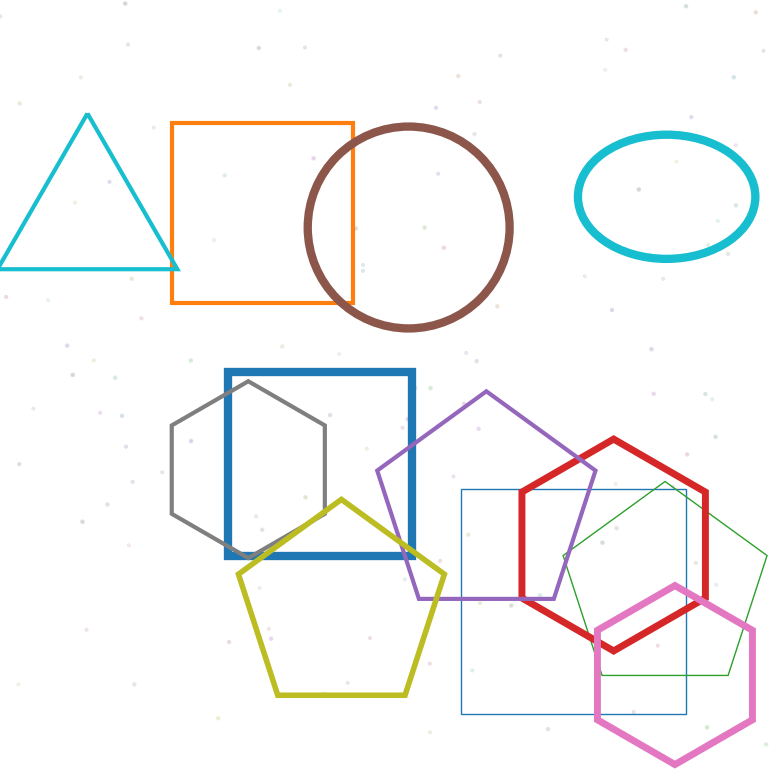[{"shape": "square", "thickness": 3, "radius": 0.6, "center": [0.416, 0.397]}, {"shape": "square", "thickness": 0.5, "radius": 0.73, "center": [0.745, 0.219]}, {"shape": "square", "thickness": 1.5, "radius": 0.59, "center": [0.341, 0.723]}, {"shape": "pentagon", "thickness": 0.5, "radius": 0.7, "center": [0.864, 0.235]}, {"shape": "hexagon", "thickness": 2.5, "radius": 0.69, "center": [0.797, 0.292]}, {"shape": "pentagon", "thickness": 1.5, "radius": 0.75, "center": [0.632, 0.343]}, {"shape": "circle", "thickness": 3, "radius": 0.66, "center": [0.531, 0.705]}, {"shape": "hexagon", "thickness": 2.5, "radius": 0.58, "center": [0.877, 0.123]}, {"shape": "hexagon", "thickness": 1.5, "radius": 0.57, "center": [0.322, 0.39]}, {"shape": "pentagon", "thickness": 2, "radius": 0.7, "center": [0.443, 0.211]}, {"shape": "triangle", "thickness": 1.5, "radius": 0.67, "center": [0.114, 0.718]}, {"shape": "oval", "thickness": 3, "radius": 0.58, "center": [0.866, 0.744]}]